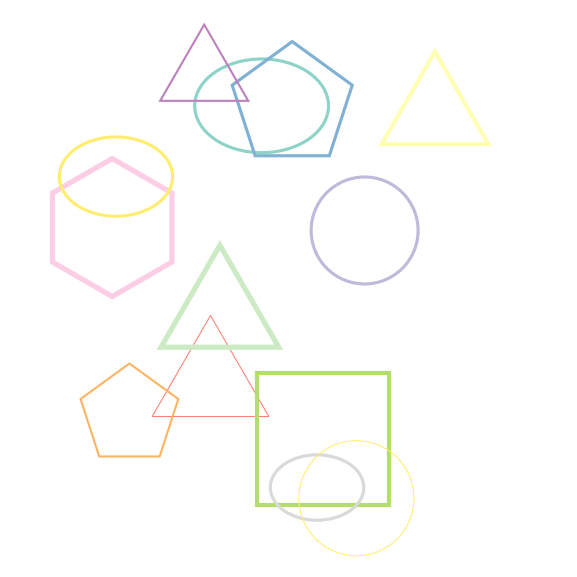[{"shape": "oval", "thickness": 1.5, "radius": 0.58, "center": [0.453, 0.816]}, {"shape": "triangle", "thickness": 2, "radius": 0.53, "center": [0.753, 0.803]}, {"shape": "circle", "thickness": 1.5, "radius": 0.46, "center": [0.631, 0.6]}, {"shape": "triangle", "thickness": 0.5, "radius": 0.58, "center": [0.364, 0.336]}, {"shape": "pentagon", "thickness": 1.5, "radius": 0.55, "center": [0.506, 0.818]}, {"shape": "pentagon", "thickness": 1, "radius": 0.44, "center": [0.224, 0.281]}, {"shape": "square", "thickness": 2, "radius": 0.57, "center": [0.56, 0.24]}, {"shape": "hexagon", "thickness": 2.5, "radius": 0.6, "center": [0.194, 0.605]}, {"shape": "oval", "thickness": 1.5, "radius": 0.4, "center": [0.549, 0.155]}, {"shape": "triangle", "thickness": 1, "radius": 0.44, "center": [0.354, 0.869]}, {"shape": "triangle", "thickness": 2.5, "radius": 0.59, "center": [0.381, 0.457]}, {"shape": "oval", "thickness": 1.5, "radius": 0.49, "center": [0.201, 0.693]}, {"shape": "circle", "thickness": 0.5, "radius": 0.5, "center": [0.617, 0.136]}]